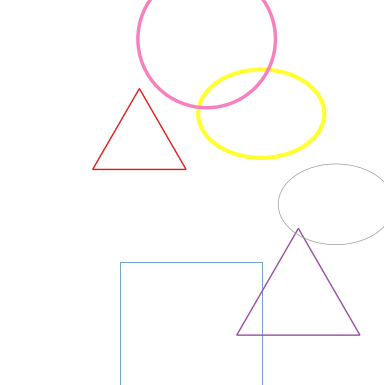[{"shape": "triangle", "thickness": 1, "radius": 0.7, "center": [0.362, 0.63]}, {"shape": "square", "thickness": 0.5, "radius": 0.92, "center": [0.497, 0.135]}, {"shape": "triangle", "thickness": 1, "radius": 0.92, "center": [0.775, 0.222]}, {"shape": "oval", "thickness": 3, "radius": 0.82, "center": [0.679, 0.705]}, {"shape": "circle", "thickness": 2.5, "radius": 0.89, "center": [0.537, 0.899]}, {"shape": "oval", "thickness": 0.5, "radius": 0.75, "center": [0.873, 0.469]}]